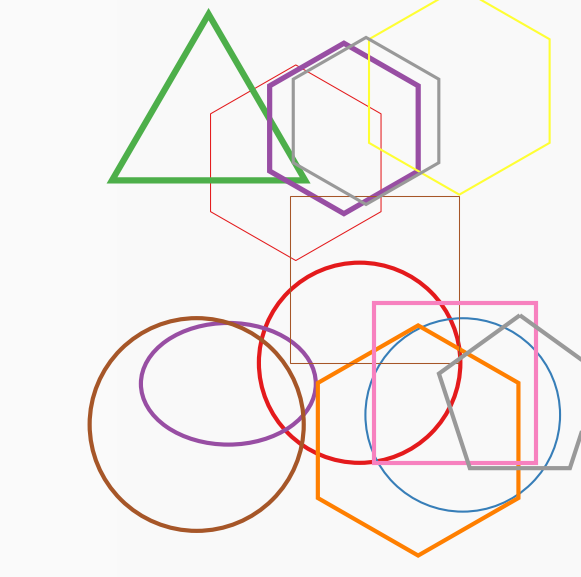[{"shape": "hexagon", "thickness": 0.5, "radius": 0.85, "center": [0.509, 0.717]}, {"shape": "circle", "thickness": 2, "radius": 0.87, "center": [0.619, 0.371]}, {"shape": "circle", "thickness": 1, "radius": 0.84, "center": [0.796, 0.281]}, {"shape": "triangle", "thickness": 3, "radius": 0.96, "center": [0.359, 0.783]}, {"shape": "hexagon", "thickness": 2.5, "radius": 0.74, "center": [0.592, 0.777]}, {"shape": "oval", "thickness": 2, "radius": 0.75, "center": [0.393, 0.335]}, {"shape": "hexagon", "thickness": 2, "radius": 1.0, "center": [0.719, 0.236]}, {"shape": "hexagon", "thickness": 1, "radius": 0.9, "center": [0.79, 0.841]}, {"shape": "circle", "thickness": 2, "radius": 0.92, "center": [0.338, 0.264]}, {"shape": "square", "thickness": 0.5, "radius": 0.72, "center": [0.644, 0.515]}, {"shape": "square", "thickness": 2, "radius": 0.69, "center": [0.783, 0.336]}, {"shape": "hexagon", "thickness": 1.5, "radius": 0.72, "center": [0.63, 0.79]}, {"shape": "pentagon", "thickness": 2, "radius": 0.73, "center": [0.894, 0.307]}]